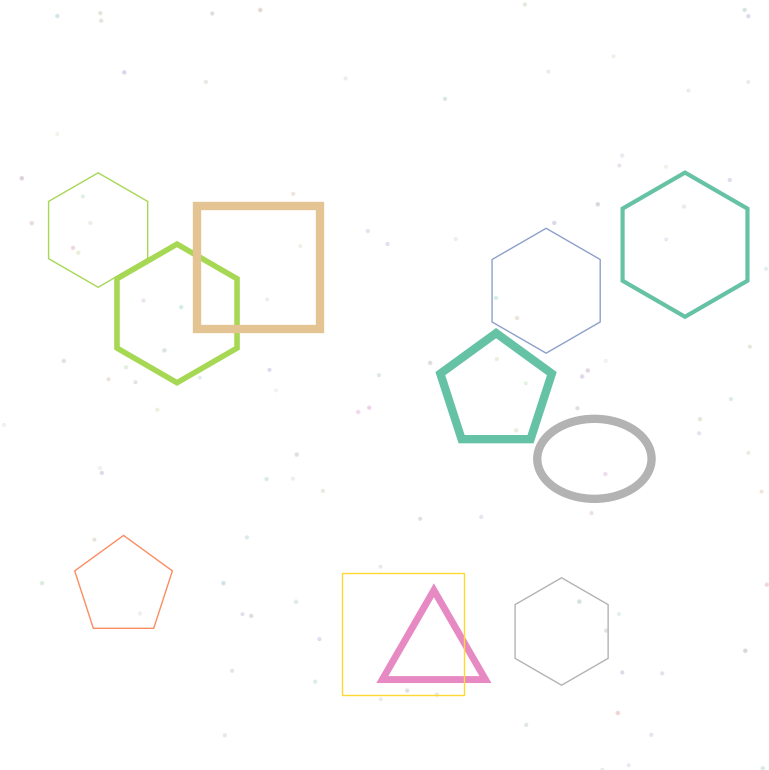[{"shape": "pentagon", "thickness": 3, "radius": 0.38, "center": [0.644, 0.491]}, {"shape": "hexagon", "thickness": 1.5, "radius": 0.47, "center": [0.89, 0.682]}, {"shape": "pentagon", "thickness": 0.5, "radius": 0.33, "center": [0.16, 0.238]}, {"shape": "hexagon", "thickness": 0.5, "radius": 0.41, "center": [0.709, 0.622]}, {"shape": "triangle", "thickness": 2.5, "radius": 0.39, "center": [0.564, 0.156]}, {"shape": "hexagon", "thickness": 0.5, "radius": 0.37, "center": [0.127, 0.701]}, {"shape": "hexagon", "thickness": 2, "radius": 0.45, "center": [0.23, 0.593]}, {"shape": "square", "thickness": 0.5, "radius": 0.4, "center": [0.523, 0.176]}, {"shape": "square", "thickness": 3, "radius": 0.4, "center": [0.336, 0.653]}, {"shape": "oval", "thickness": 3, "radius": 0.37, "center": [0.772, 0.404]}, {"shape": "hexagon", "thickness": 0.5, "radius": 0.35, "center": [0.729, 0.18]}]